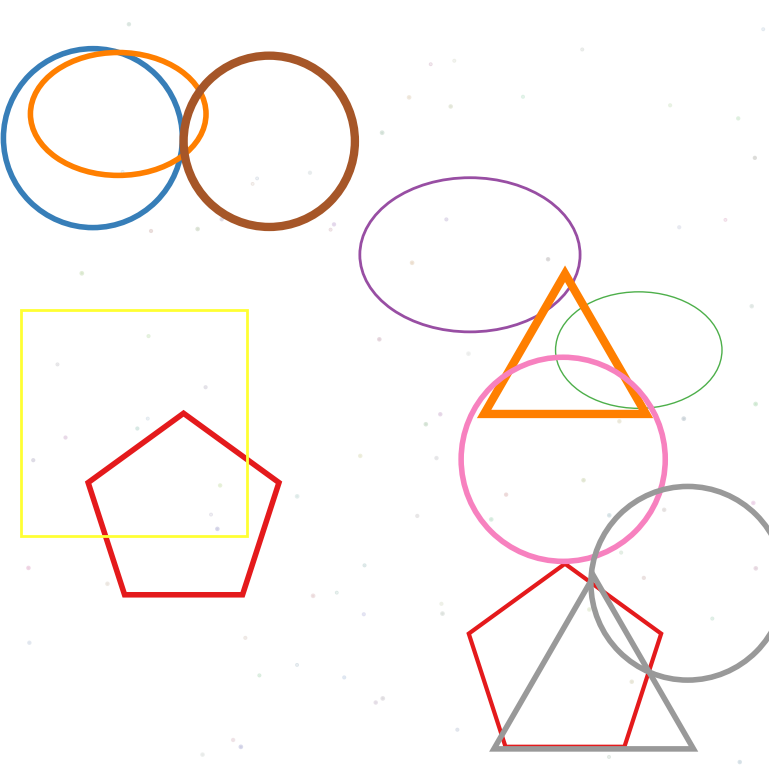[{"shape": "pentagon", "thickness": 1.5, "radius": 0.66, "center": [0.734, 0.136]}, {"shape": "pentagon", "thickness": 2, "radius": 0.65, "center": [0.238, 0.333]}, {"shape": "circle", "thickness": 2, "radius": 0.58, "center": [0.121, 0.821]}, {"shape": "oval", "thickness": 0.5, "radius": 0.54, "center": [0.83, 0.545]}, {"shape": "oval", "thickness": 1, "radius": 0.72, "center": [0.61, 0.669]}, {"shape": "oval", "thickness": 2, "radius": 0.57, "center": [0.154, 0.852]}, {"shape": "triangle", "thickness": 3, "radius": 0.61, "center": [0.734, 0.523]}, {"shape": "square", "thickness": 1, "radius": 0.73, "center": [0.174, 0.451]}, {"shape": "circle", "thickness": 3, "radius": 0.56, "center": [0.35, 0.816]}, {"shape": "circle", "thickness": 2, "radius": 0.66, "center": [0.731, 0.403]}, {"shape": "circle", "thickness": 2, "radius": 0.63, "center": [0.893, 0.243]}, {"shape": "triangle", "thickness": 2, "radius": 0.75, "center": [0.771, 0.102]}]